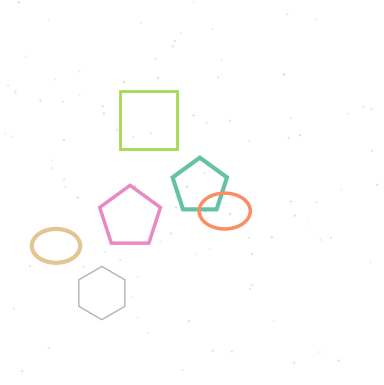[{"shape": "pentagon", "thickness": 3, "radius": 0.37, "center": [0.519, 0.516]}, {"shape": "oval", "thickness": 2.5, "radius": 0.33, "center": [0.584, 0.452]}, {"shape": "pentagon", "thickness": 2.5, "radius": 0.41, "center": [0.338, 0.436]}, {"shape": "square", "thickness": 2, "radius": 0.37, "center": [0.385, 0.689]}, {"shape": "oval", "thickness": 3, "radius": 0.31, "center": [0.145, 0.361]}, {"shape": "hexagon", "thickness": 1, "radius": 0.35, "center": [0.265, 0.239]}]